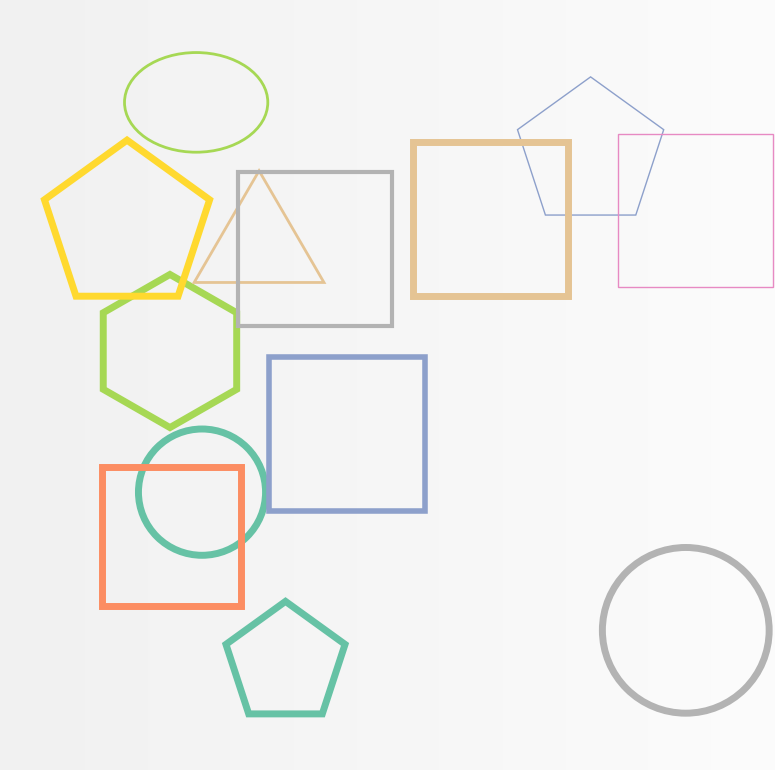[{"shape": "pentagon", "thickness": 2.5, "radius": 0.4, "center": [0.368, 0.138]}, {"shape": "circle", "thickness": 2.5, "radius": 0.41, "center": [0.261, 0.361]}, {"shape": "square", "thickness": 2.5, "radius": 0.45, "center": [0.221, 0.303]}, {"shape": "square", "thickness": 2, "radius": 0.5, "center": [0.448, 0.436]}, {"shape": "pentagon", "thickness": 0.5, "radius": 0.5, "center": [0.762, 0.801]}, {"shape": "square", "thickness": 0.5, "radius": 0.5, "center": [0.897, 0.727]}, {"shape": "hexagon", "thickness": 2.5, "radius": 0.5, "center": [0.219, 0.544]}, {"shape": "oval", "thickness": 1, "radius": 0.46, "center": [0.253, 0.867]}, {"shape": "pentagon", "thickness": 2.5, "radius": 0.56, "center": [0.164, 0.706]}, {"shape": "square", "thickness": 2.5, "radius": 0.5, "center": [0.632, 0.715]}, {"shape": "triangle", "thickness": 1, "radius": 0.48, "center": [0.334, 0.682]}, {"shape": "circle", "thickness": 2.5, "radius": 0.54, "center": [0.885, 0.181]}, {"shape": "square", "thickness": 1.5, "radius": 0.5, "center": [0.406, 0.677]}]